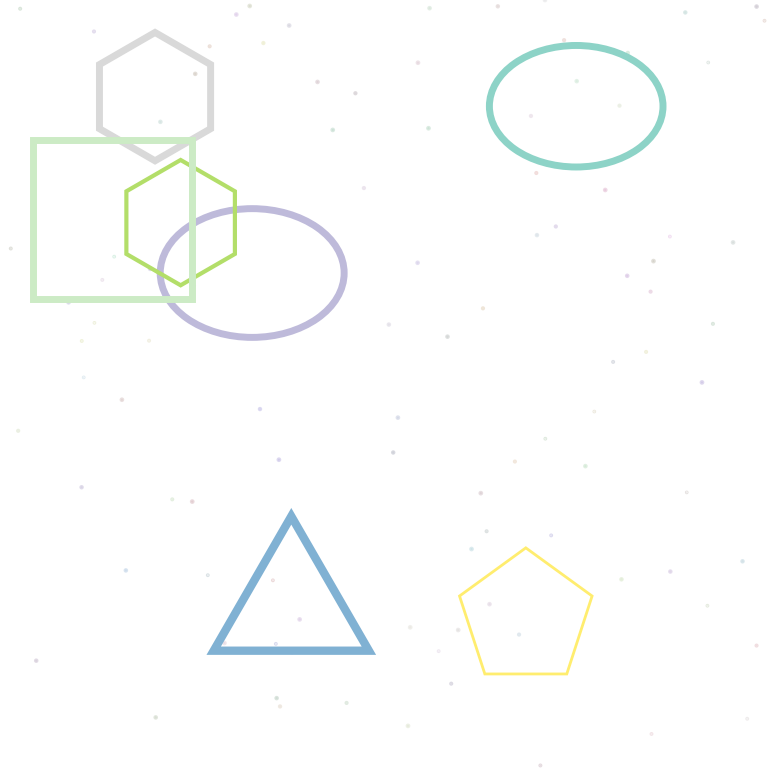[{"shape": "oval", "thickness": 2.5, "radius": 0.56, "center": [0.748, 0.862]}, {"shape": "oval", "thickness": 2.5, "radius": 0.6, "center": [0.328, 0.645]}, {"shape": "triangle", "thickness": 3, "radius": 0.58, "center": [0.378, 0.213]}, {"shape": "hexagon", "thickness": 1.5, "radius": 0.41, "center": [0.235, 0.711]}, {"shape": "hexagon", "thickness": 2.5, "radius": 0.42, "center": [0.201, 0.875]}, {"shape": "square", "thickness": 2.5, "radius": 0.52, "center": [0.146, 0.715]}, {"shape": "pentagon", "thickness": 1, "radius": 0.45, "center": [0.683, 0.198]}]